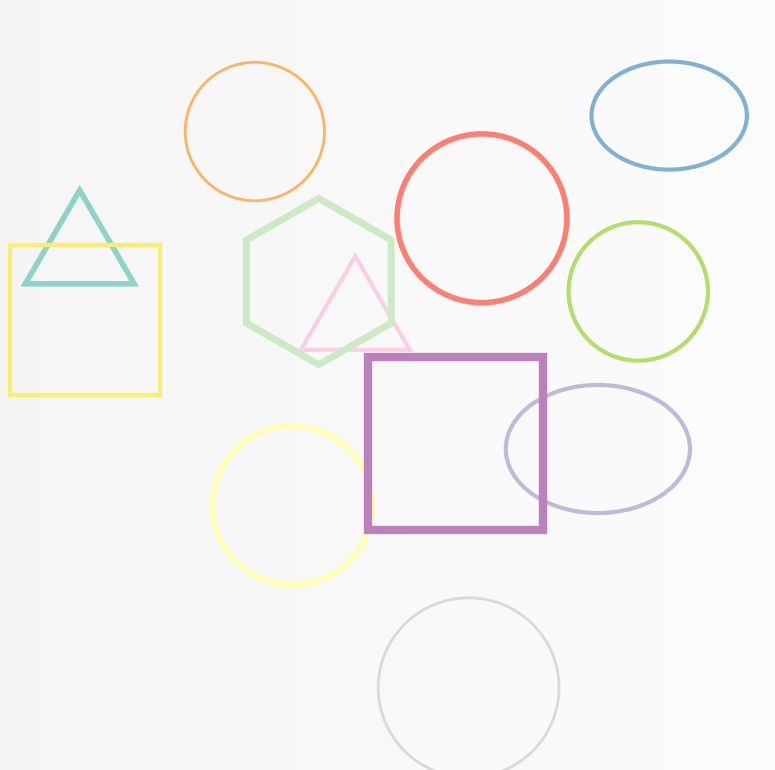[{"shape": "triangle", "thickness": 2, "radius": 0.41, "center": [0.103, 0.672]}, {"shape": "circle", "thickness": 2, "radius": 0.52, "center": [0.377, 0.344]}, {"shape": "oval", "thickness": 1.5, "radius": 0.59, "center": [0.771, 0.417]}, {"shape": "circle", "thickness": 2, "radius": 0.55, "center": [0.622, 0.717]}, {"shape": "oval", "thickness": 1.5, "radius": 0.5, "center": [0.863, 0.85]}, {"shape": "circle", "thickness": 1, "radius": 0.45, "center": [0.329, 0.829]}, {"shape": "circle", "thickness": 1.5, "radius": 0.45, "center": [0.824, 0.622]}, {"shape": "triangle", "thickness": 1.5, "radius": 0.41, "center": [0.458, 0.586]}, {"shape": "circle", "thickness": 1, "radius": 0.58, "center": [0.605, 0.107]}, {"shape": "square", "thickness": 3, "radius": 0.56, "center": [0.587, 0.424]}, {"shape": "hexagon", "thickness": 2.5, "radius": 0.54, "center": [0.411, 0.634]}, {"shape": "square", "thickness": 1.5, "radius": 0.49, "center": [0.11, 0.584]}]